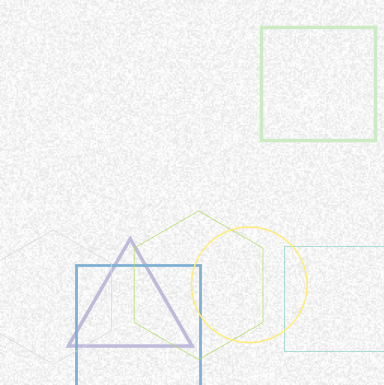[{"shape": "square", "thickness": 0.5, "radius": 0.68, "center": [0.873, 0.225]}, {"shape": "triangle", "thickness": 2.5, "radius": 0.93, "center": [0.338, 0.194]}, {"shape": "square", "thickness": 2, "radius": 0.8, "center": [0.358, 0.152]}, {"shape": "hexagon", "thickness": 0.5, "radius": 0.97, "center": [0.516, 0.259]}, {"shape": "hexagon", "thickness": 0.5, "radius": 0.87, "center": [0.138, 0.228]}, {"shape": "square", "thickness": 2.5, "radius": 0.73, "center": [0.826, 0.784]}, {"shape": "circle", "thickness": 1, "radius": 0.75, "center": [0.648, 0.26]}]